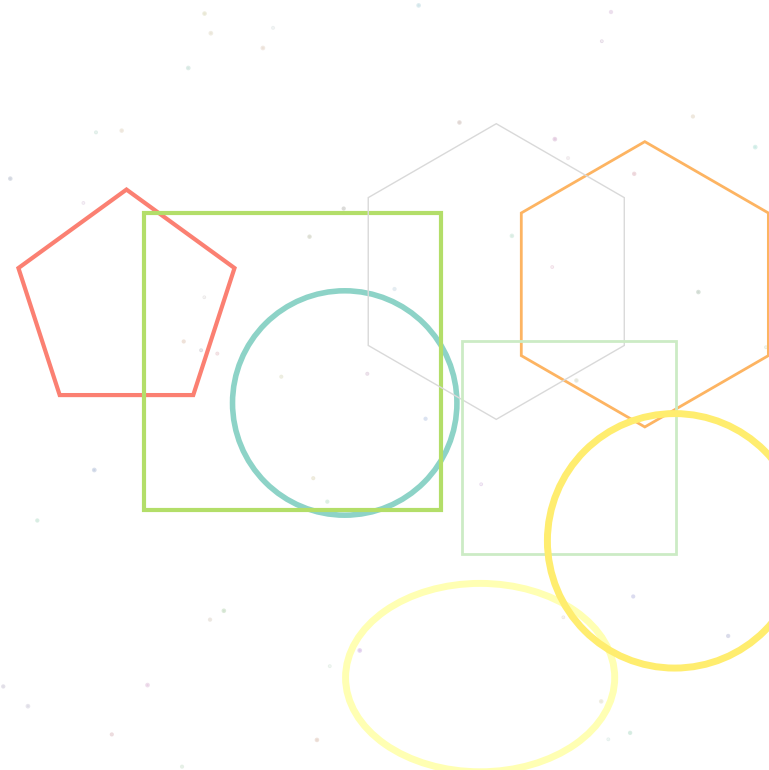[{"shape": "circle", "thickness": 2, "radius": 0.73, "center": [0.448, 0.477]}, {"shape": "oval", "thickness": 2.5, "radius": 0.87, "center": [0.624, 0.12]}, {"shape": "pentagon", "thickness": 1.5, "radius": 0.74, "center": [0.164, 0.606]}, {"shape": "hexagon", "thickness": 1, "radius": 0.93, "center": [0.837, 0.631]}, {"shape": "square", "thickness": 1.5, "radius": 0.96, "center": [0.38, 0.53]}, {"shape": "hexagon", "thickness": 0.5, "radius": 0.96, "center": [0.644, 0.647]}, {"shape": "square", "thickness": 1, "radius": 0.69, "center": [0.739, 0.419]}, {"shape": "circle", "thickness": 2.5, "radius": 0.83, "center": [0.876, 0.298]}]